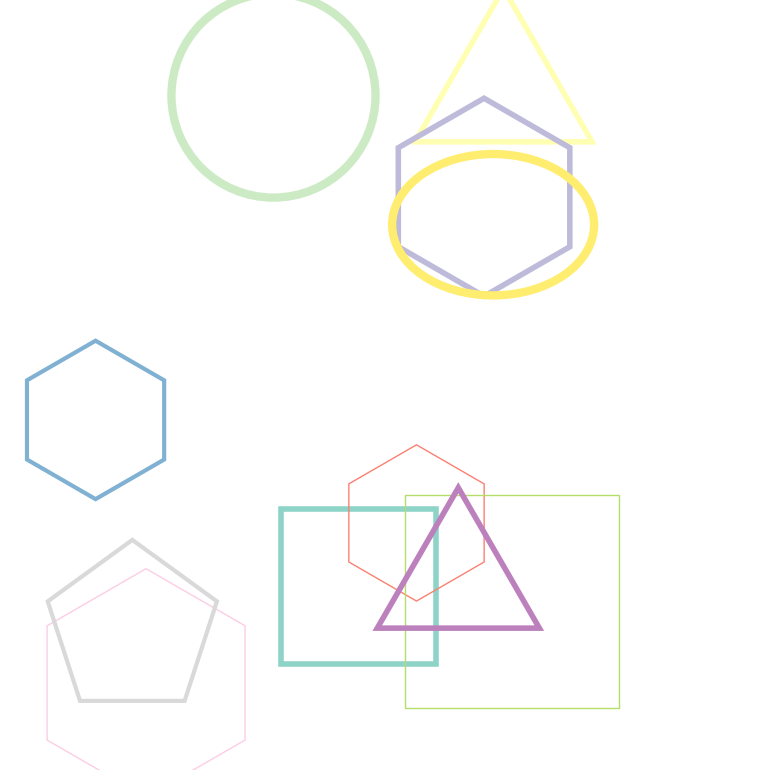[{"shape": "square", "thickness": 2, "radius": 0.5, "center": [0.466, 0.238]}, {"shape": "triangle", "thickness": 2, "radius": 0.66, "center": [0.654, 0.882]}, {"shape": "hexagon", "thickness": 2, "radius": 0.64, "center": [0.629, 0.744]}, {"shape": "hexagon", "thickness": 0.5, "radius": 0.51, "center": [0.541, 0.321]}, {"shape": "hexagon", "thickness": 1.5, "radius": 0.51, "center": [0.124, 0.455]}, {"shape": "square", "thickness": 0.5, "radius": 0.69, "center": [0.665, 0.219]}, {"shape": "hexagon", "thickness": 0.5, "radius": 0.74, "center": [0.19, 0.113]}, {"shape": "pentagon", "thickness": 1.5, "radius": 0.58, "center": [0.172, 0.183]}, {"shape": "triangle", "thickness": 2, "radius": 0.61, "center": [0.595, 0.245]}, {"shape": "circle", "thickness": 3, "radius": 0.66, "center": [0.355, 0.876]}, {"shape": "oval", "thickness": 3, "radius": 0.66, "center": [0.64, 0.708]}]